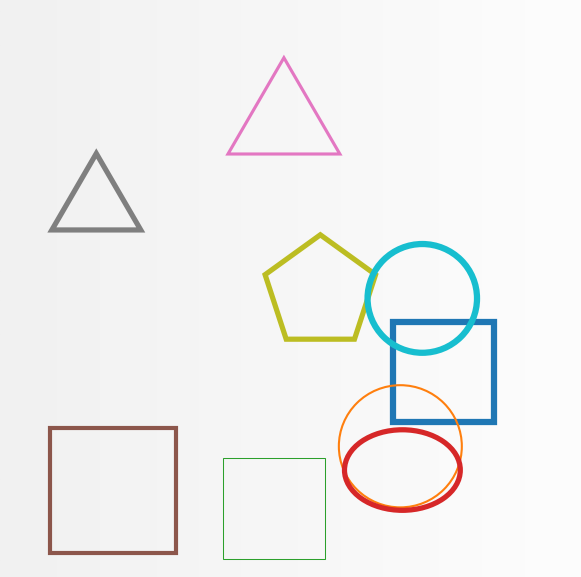[{"shape": "square", "thickness": 3, "radius": 0.43, "center": [0.763, 0.355]}, {"shape": "circle", "thickness": 1, "radius": 0.53, "center": [0.689, 0.226]}, {"shape": "square", "thickness": 0.5, "radius": 0.44, "center": [0.471, 0.118]}, {"shape": "oval", "thickness": 2.5, "radius": 0.5, "center": [0.692, 0.185]}, {"shape": "square", "thickness": 2, "radius": 0.54, "center": [0.195, 0.15]}, {"shape": "triangle", "thickness": 1.5, "radius": 0.56, "center": [0.488, 0.788]}, {"shape": "triangle", "thickness": 2.5, "radius": 0.44, "center": [0.166, 0.645]}, {"shape": "pentagon", "thickness": 2.5, "radius": 0.5, "center": [0.551, 0.493]}, {"shape": "circle", "thickness": 3, "radius": 0.47, "center": [0.727, 0.482]}]